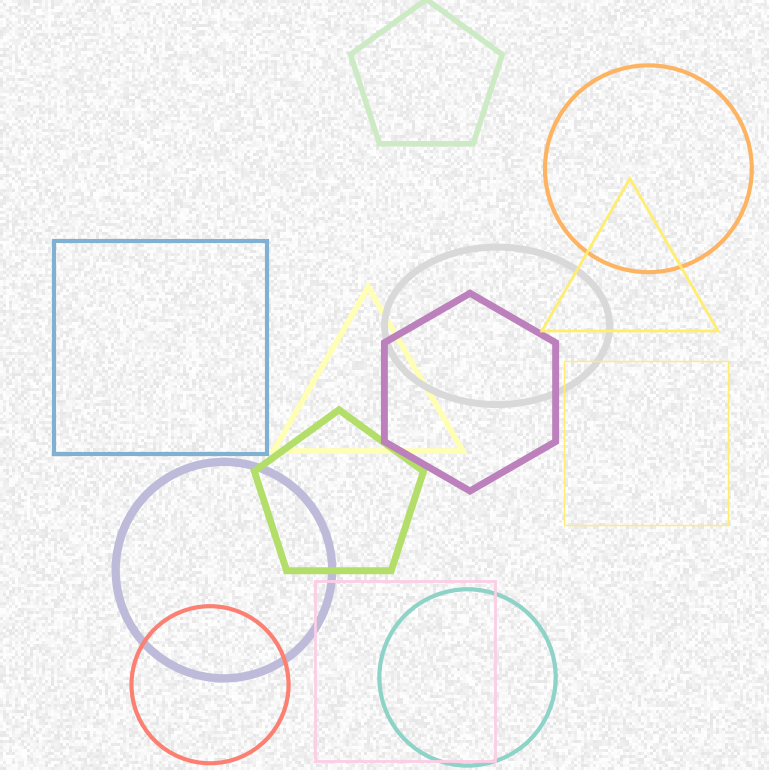[{"shape": "circle", "thickness": 1.5, "radius": 0.57, "center": [0.607, 0.12]}, {"shape": "triangle", "thickness": 2, "radius": 0.71, "center": [0.478, 0.485]}, {"shape": "circle", "thickness": 3, "radius": 0.7, "center": [0.291, 0.26]}, {"shape": "circle", "thickness": 1.5, "radius": 0.51, "center": [0.273, 0.111]}, {"shape": "square", "thickness": 1.5, "radius": 0.69, "center": [0.209, 0.549]}, {"shape": "circle", "thickness": 1.5, "radius": 0.67, "center": [0.842, 0.781]}, {"shape": "pentagon", "thickness": 2.5, "radius": 0.58, "center": [0.44, 0.352]}, {"shape": "square", "thickness": 1, "radius": 0.58, "center": [0.526, 0.129]}, {"shape": "oval", "thickness": 2.5, "radius": 0.73, "center": [0.646, 0.577]}, {"shape": "hexagon", "thickness": 2.5, "radius": 0.64, "center": [0.61, 0.491]}, {"shape": "pentagon", "thickness": 2, "radius": 0.52, "center": [0.554, 0.897]}, {"shape": "square", "thickness": 0.5, "radius": 0.53, "center": [0.839, 0.425]}, {"shape": "triangle", "thickness": 1, "radius": 0.66, "center": [0.818, 0.636]}]